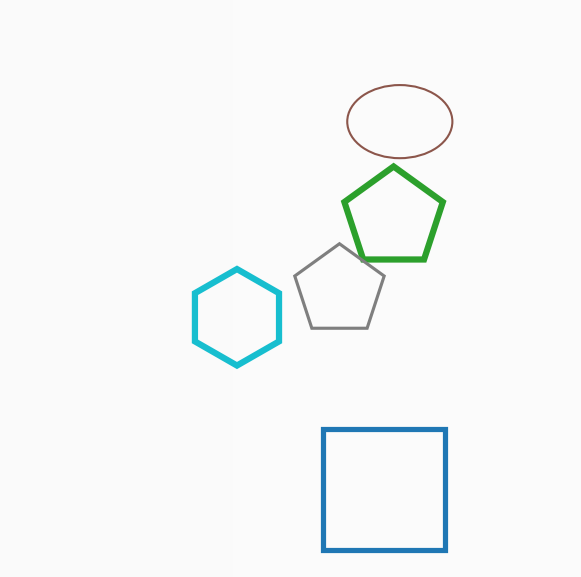[{"shape": "square", "thickness": 2.5, "radius": 0.53, "center": [0.661, 0.152]}, {"shape": "pentagon", "thickness": 3, "radius": 0.45, "center": [0.677, 0.622]}, {"shape": "oval", "thickness": 1, "radius": 0.45, "center": [0.688, 0.789]}, {"shape": "pentagon", "thickness": 1.5, "radius": 0.4, "center": [0.584, 0.496]}, {"shape": "hexagon", "thickness": 3, "radius": 0.42, "center": [0.408, 0.45]}]